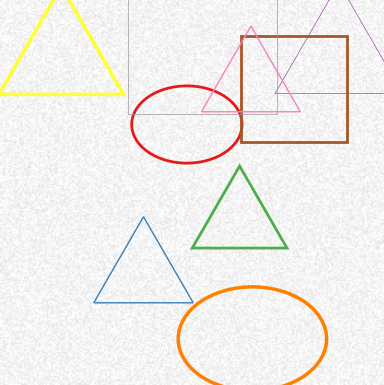[{"shape": "oval", "thickness": 2, "radius": 0.72, "center": [0.485, 0.677]}, {"shape": "triangle", "thickness": 1, "radius": 0.75, "center": [0.373, 0.288]}, {"shape": "triangle", "thickness": 2, "radius": 0.71, "center": [0.622, 0.427]}, {"shape": "triangle", "thickness": 0.5, "radius": 0.96, "center": [0.88, 0.853]}, {"shape": "oval", "thickness": 2.5, "radius": 0.96, "center": [0.656, 0.12]}, {"shape": "triangle", "thickness": 2.5, "radius": 0.93, "center": [0.159, 0.848]}, {"shape": "square", "thickness": 2, "radius": 0.69, "center": [0.763, 0.77]}, {"shape": "triangle", "thickness": 1, "radius": 0.74, "center": [0.652, 0.784]}, {"shape": "square", "thickness": 0.5, "radius": 0.97, "center": [0.525, 0.899]}]